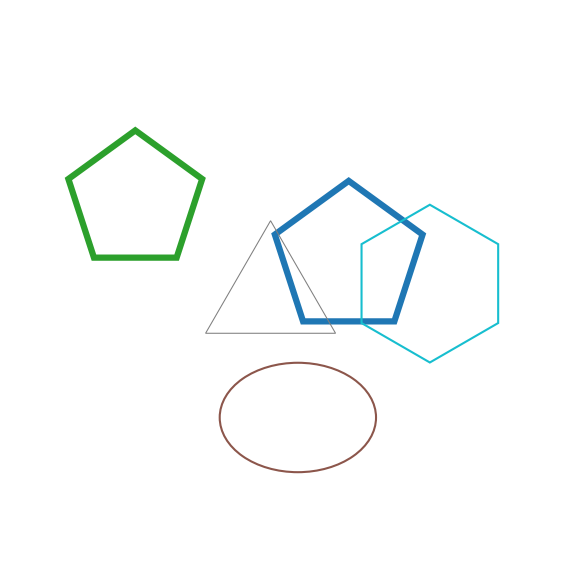[{"shape": "pentagon", "thickness": 3, "radius": 0.67, "center": [0.604, 0.551]}, {"shape": "pentagon", "thickness": 3, "radius": 0.61, "center": [0.234, 0.652]}, {"shape": "oval", "thickness": 1, "radius": 0.68, "center": [0.516, 0.276]}, {"shape": "triangle", "thickness": 0.5, "radius": 0.65, "center": [0.469, 0.487]}, {"shape": "hexagon", "thickness": 1, "radius": 0.68, "center": [0.744, 0.508]}]